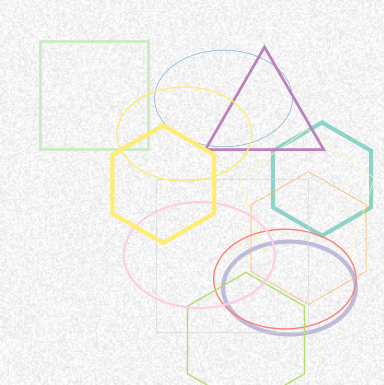[{"shape": "hexagon", "thickness": 3, "radius": 0.74, "center": [0.836, 0.535]}, {"shape": "pentagon", "thickness": 0.5, "radius": 0.92, "center": [0.797, 0.481]}, {"shape": "oval", "thickness": 3, "radius": 0.86, "center": [0.752, 0.252]}, {"shape": "oval", "thickness": 1, "radius": 0.92, "center": [0.74, 0.275]}, {"shape": "oval", "thickness": 0.5, "radius": 0.9, "center": [0.58, 0.744]}, {"shape": "hexagon", "thickness": 0.5, "radius": 0.86, "center": [0.801, 0.382]}, {"shape": "hexagon", "thickness": 1, "radius": 0.88, "center": [0.639, 0.117]}, {"shape": "oval", "thickness": 1.5, "radius": 0.98, "center": [0.518, 0.338]}, {"shape": "square", "thickness": 0.5, "radius": 0.99, "center": [0.603, 0.336]}, {"shape": "triangle", "thickness": 2, "radius": 0.89, "center": [0.687, 0.7]}, {"shape": "square", "thickness": 2, "radius": 0.7, "center": [0.244, 0.753]}, {"shape": "oval", "thickness": 1, "radius": 0.87, "center": [0.479, 0.652]}, {"shape": "hexagon", "thickness": 3, "radius": 0.76, "center": [0.424, 0.522]}]